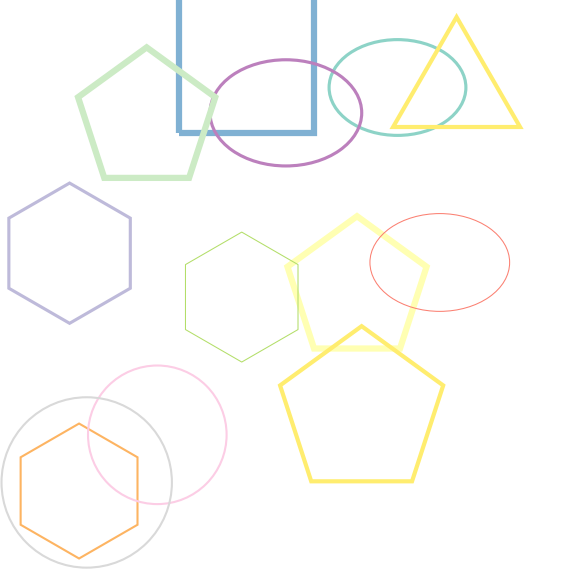[{"shape": "oval", "thickness": 1.5, "radius": 0.59, "center": [0.688, 0.848]}, {"shape": "pentagon", "thickness": 3, "radius": 0.63, "center": [0.618, 0.498]}, {"shape": "hexagon", "thickness": 1.5, "radius": 0.61, "center": [0.12, 0.561]}, {"shape": "oval", "thickness": 0.5, "radius": 0.6, "center": [0.762, 0.545]}, {"shape": "square", "thickness": 3, "radius": 0.59, "center": [0.427, 0.886]}, {"shape": "hexagon", "thickness": 1, "radius": 0.58, "center": [0.137, 0.149]}, {"shape": "hexagon", "thickness": 0.5, "radius": 0.56, "center": [0.419, 0.485]}, {"shape": "circle", "thickness": 1, "radius": 0.6, "center": [0.272, 0.246]}, {"shape": "circle", "thickness": 1, "radius": 0.74, "center": [0.15, 0.164]}, {"shape": "oval", "thickness": 1.5, "radius": 0.66, "center": [0.495, 0.804]}, {"shape": "pentagon", "thickness": 3, "radius": 0.62, "center": [0.254, 0.792]}, {"shape": "pentagon", "thickness": 2, "radius": 0.74, "center": [0.626, 0.286]}, {"shape": "triangle", "thickness": 2, "radius": 0.63, "center": [0.791, 0.843]}]